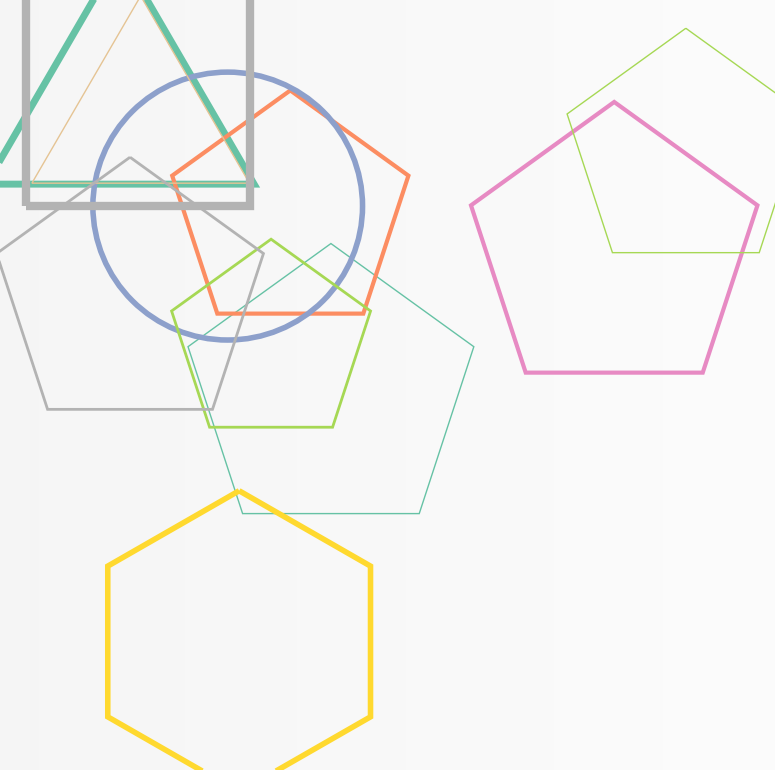[{"shape": "triangle", "thickness": 2.5, "radius": 1.0, "center": [0.155, 0.861]}, {"shape": "pentagon", "thickness": 0.5, "radius": 0.97, "center": [0.427, 0.49]}, {"shape": "pentagon", "thickness": 1.5, "radius": 0.8, "center": [0.375, 0.722]}, {"shape": "circle", "thickness": 2, "radius": 0.87, "center": [0.294, 0.732]}, {"shape": "pentagon", "thickness": 1.5, "radius": 0.97, "center": [0.793, 0.673]}, {"shape": "pentagon", "thickness": 1, "radius": 0.67, "center": [0.35, 0.554]}, {"shape": "pentagon", "thickness": 0.5, "radius": 0.81, "center": [0.885, 0.802]}, {"shape": "hexagon", "thickness": 2, "radius": 0.98, "center": [0.309, 0.167]}, {"shape": "triangle", "thickness": 0.5, "radius": 0.81, "center": [0.182, 0.843]}, {"shape": "pentagon", "thickness": 1, "radius": 0.91, "center": [0.168, 0.615]}, {"shape": "square", "thickness": 3, "radius": 0.72, "center": [0.178, 0.877]}]